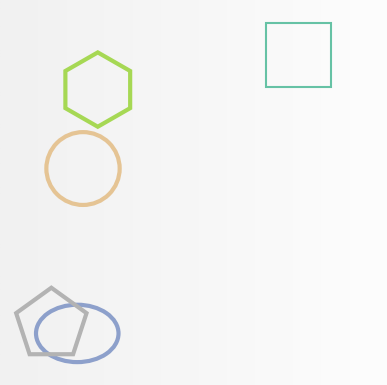[{"shape": "square", "thickness": 1.5, "radius": 0.42, "center": [0.771, 0.858]}, {"shape": "oval", "thickness": 3, "radius": 0.53, "center": [0.199, 0.134]}, {"shape": "hexagon", "thickness": 3, "radius": 0.48, "center": [0.252, 0.767]}, {"shape": "circle", "thickness": 3, "radius": 0.47, "center": [0.214, 0.562]}, {"shape": "pentagon", "thickness": 3, "radius": 0.48, "center": [0.133, 0.157]}]